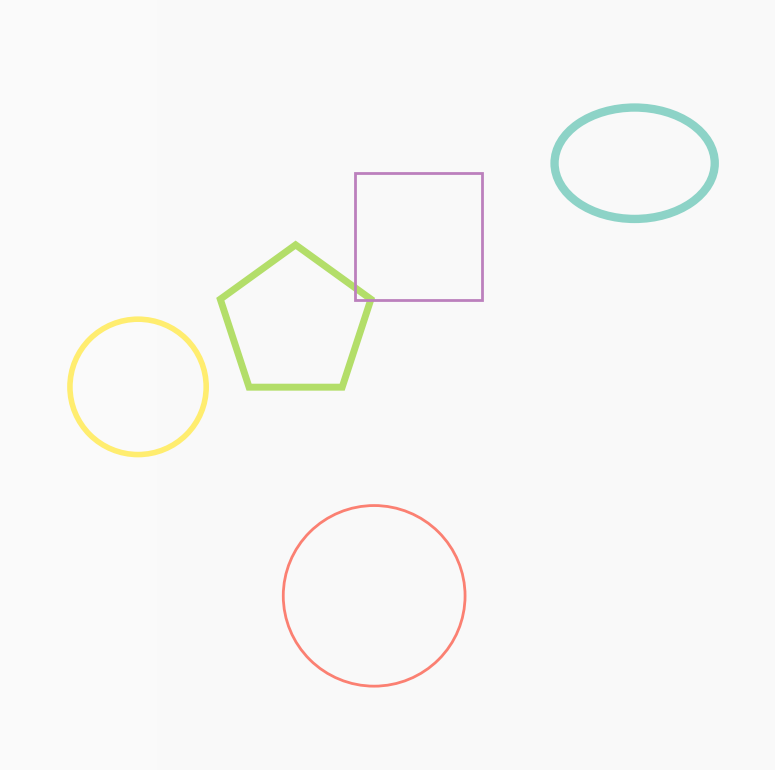[{"shape": "oval", "thickness": 3, "radius": 0.52, "center": [0.819, 0.788]}, {"shape": "circle", "thickness": 1, "radius": 0.59, "center": [0.483, 0.226]}, {"shape": "pentagon", "thickness": 2.5, "radius": 0.51, "center": [0.381, 0.58]}, {"shape": "square", "thickness": 1, "radius": 0.41, "center": [0.54, 0.693]}, {"shape": "circle", "thickness": 2, "radius": 0.44, "center": [0.178, 0.498]}]